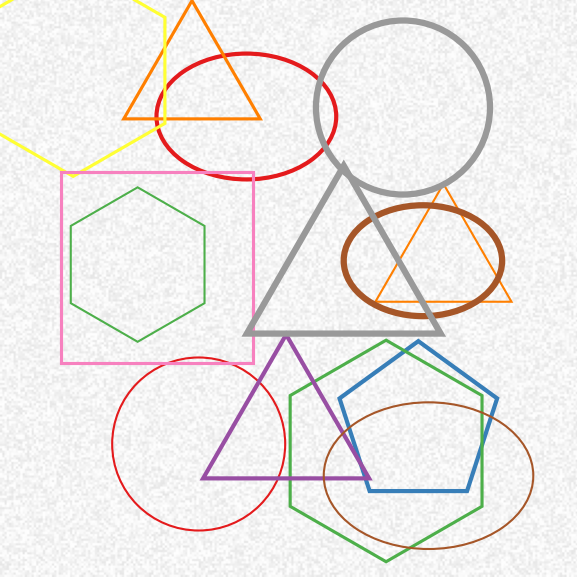[{"shape": "oval", "thickness": 2, "radius": 0.78, "center": [0.427, 0.797]}, {"shape": "circle", "thickness": 1, "radius": 0.75, "center": [0.344, 0.23]}, {"shape": "pentagon", "thickness": 2, "radius": 0.72, "center": [0.724, 0.265]}, {"shape": "hexagon", "thickness": 1, "radius": 0.67, "center": [0.238, 0.541]}, {"shape": "hexagon", "thickness": 1.5, "radius": 0.96, "center": [0.669, 0.218]}, {"shape": "triangle", "thickness": 2, "radius": 0.83, "center": [0.495, 0.254]}, {"shape": "triangle", "thickness": 1, "radius": 0.68, "center": [0.768, 0.545]}, {"shape": "triangle", "thickness": 1.5, "radius": 0.68, "center": [0.332, 0.862]}, {"shape": "hexagon", "thickness": 1.5, "radius": 0.92, "center": [0.127, 0.877]}, {"shape": "oval", "thickness": 3, "radius": 0.69, "center": [0.732, 0.548]}, {"shape": "oval", "thickness": 1, "radius": 0.91, "center": [0.742, 0.175]}, {"shape": "square", "thickness": 1.5, "radius": 0.83, "center": [0.272, 0.536]}, {"shape": "circle", "thickness": 3, "radius": 0.75, "center": [0.698, 0.813]}, {"shape": "triangle", "thickness": 3, "radius": 0.97, "center": [0.595, 0.518]}]